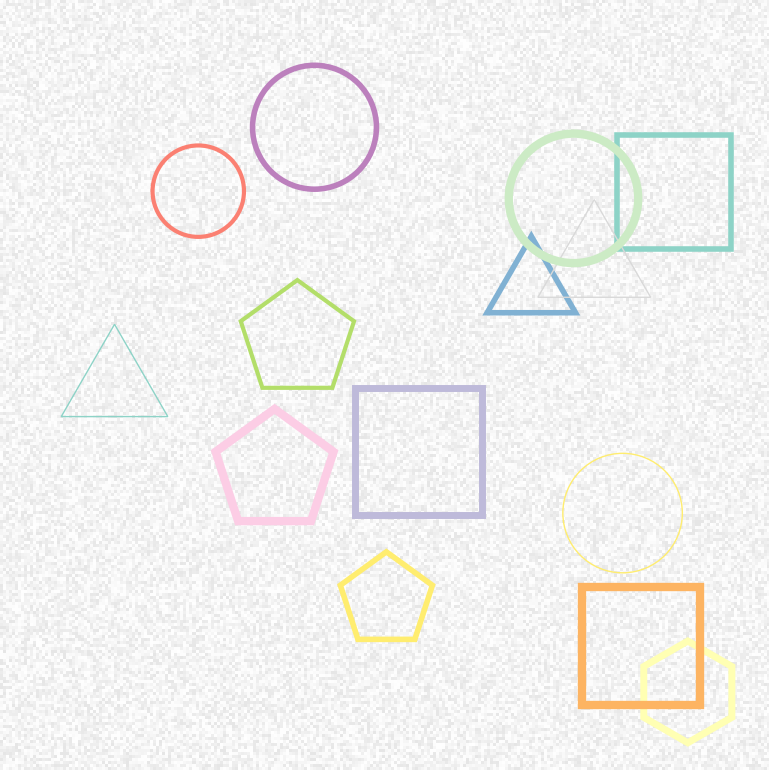[{"shape": "triangle", "thickness": 0.5, "radius": 0.4, "center": [0.149, 0.499]}, {"shape": "square", "thickness": 2, "radius": 0.37, "center": [0.875, 0.75]}, {"shape": "hexagon", "thickness": 2.5, "radius": 0.33, "center": [0.893, 0.101]}, {"shape": "square", "thickness": 2.5, "radius": 0.41, "center": [0.543, 0.413]}, {"shape": "circle", "thickness": 1.5, "radius": 0.3, "center": [0.257, 0.752]}, {"shape": "triangle", "thickness": 2, "radius": 0.33, "center": [0.69, 0.627]}, {"shape": "square", "thickness": 3, "radius": 0.38, "center": [0.833, 0.161]}, {"shape": "pentagon", "thickness": 1.5, "radius": 0.39, "center": [0.386, 0.559]}, {"shape": "pentagon", "thickness": 3, "radius": 0.4, "center": [0.357, 0.388]}, {"shape": "triangle", "thickness": 0.5, "radius": 0.42, "center": [0.772, 0.656]}, {"shape": "circle", "thickness": 2, "radius": 0.4, "center": [0.408, 0.835]}, {"shape": "circle", "thickness": 3, "radius": 0.42, "center": [0.745, 0.742]}, {"shape": "pentagon", "thickness": 2, "radius": 0.31, "center": [0.502, 0.221]}, {"shape": "circle", "thickness": 0.5, "radius": 0.39, "center": [0.809, 0.334]}]